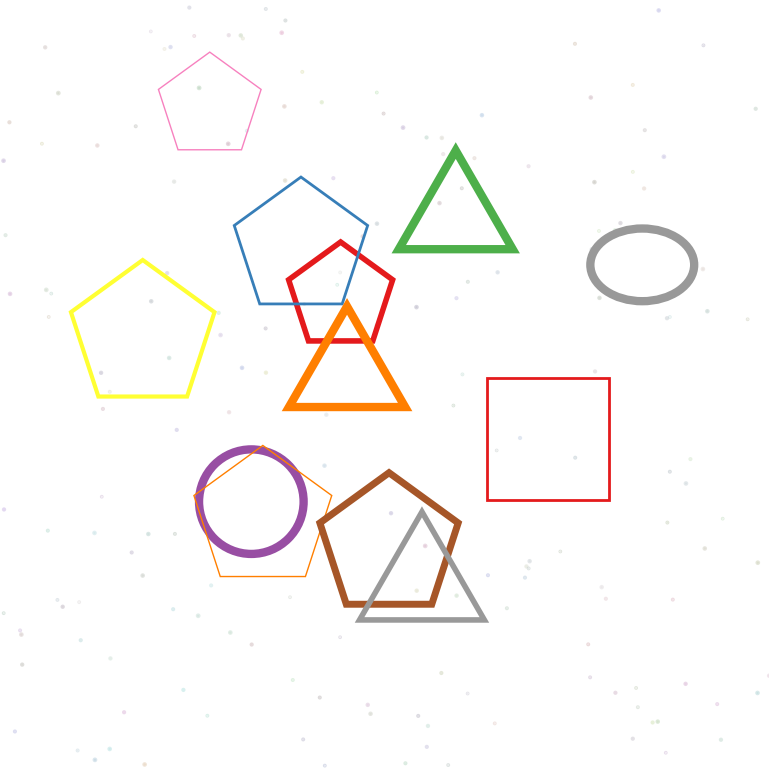[{"shape": "square", "thickness": 1, "radius": 0.4, "center": [0.712, 0.43]}, {"shape": "pentagon", "thickness": 2, "radius": 0.36, "center": [0.442, 0.615]}, {"shape": "pentagon", "thickness": 1, "radius": 0.46, "center": [0.391, 0.679]}, {"shape": "triangle", "thickness": 3, "radius": 0.43, "center": [0.592, 0.719]}, {"shape": "circle", "thickness": 3, "radius": 0.34, "center": [0.326, 0.348]}, {"shape": "pentagon", "thickness": 0.5, "radius": 0.47, "center": [0.341, 0.327]}, {"shape": "triangle", "thickness": 3, "radius": 0.44, "center": [0.451, 0.515]}, {"shape": "pentagon", "thickness": 1.5, "radius": 0.49, "center": [0.185, 0.564]}, {"shape": "pentagon", "thickness": 2.5, "radius": 0.47, "center": [0.505, 0.292]}, {"shape": "pentagon", "thickness": 0.5, "radius": 0.35, "center": [0.272, 0.862]}, {"shape": "oval", "thickness": 3, "radius": 0.34, "center": [0.834, 0.656]}, {"shape": "triangle", "thickness": 2, "radius": 0.47, "center": [0.548, 0.242]}]